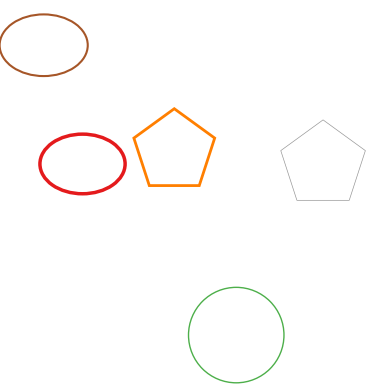[{"shape": "oval", "thickness": 2.5, "radius": 0.55, "center": [0.214, 0.574]}, {"shape": "circle", "thickness": 1, "radius": 0.62, "center": [0.614, 0.13]}, {"shape": "pentagon", "thickness": 2, "radius": 0.55, "center": [0.453, 0.607]}, {"shape": "oval", "thickness": 1.5, "radius": 0.57, "center": [0.113, 0.882]}, {"shape": "pentagon", "thickness": 0.5, "radius": 0.58, "center": [0.839, 0.573]}]